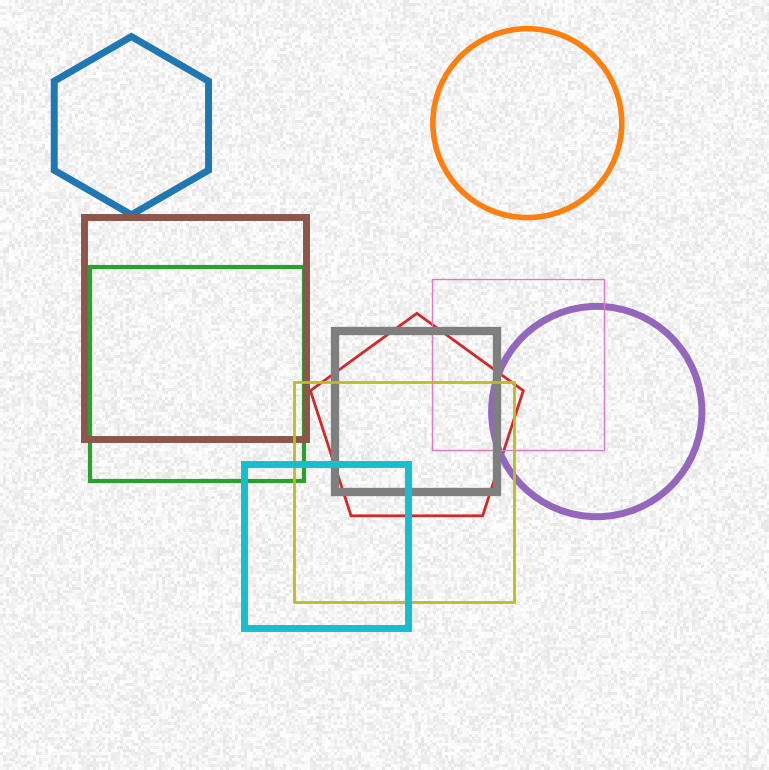[{"shape": "hexagon", "thickness": 2.5, "radius": 0.58, "center": [0.171, 0.837]}, {"shape": "circle", "thickness": 2, "radius": 0.61, "center": [0.685, 0.84]}, {"shape": "square", "thickness": 1.5, "radius": 0.7, "center": [0.256, 0.514]}, {"shape": "pentagon", "thickness": 1, "radius": 0.73, "center": [0.541, 0.448]}, {"shape": "circle", "thickness": 2.5, "radius": 0.68, "center": [0.775, 0.466]}, {"shape": "square", "thickness": 2.5, "radius": 0.72, "center": [0.253, 0.574]}, {"shape": "square", "thickness": 0.5, "radius": 0.56, "center": [0.673, 0.527]}, {"shape": "square", "thickness": 3, "radius": 0.52, "center": [0.54, 0.466]}, {"shape": "square", "thickness": 1, "radius": 0.71, "center": [0.525, 0.361]}, {"shape": "square", "thickness": 2.5, "radius": 0.53, "center": [0.423, 0.291]}]